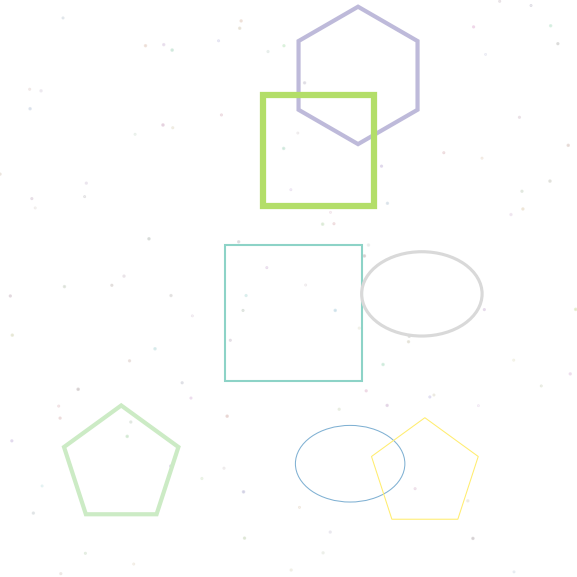[{"shape": "square", "thickness": 1, "radius": 0.59, "center": [0.508, 0.457]}, {"shape": "hexagon", "thickness": 2, "radius": 0.59, "center": [0.62, 0.869]}, {"shape": "oval", "thickness": 0.5, "radius": 0.47, "center": [0.606, 0.196]}, {"shape": "square", "thickness": 3, "radius": 0.48, "center": [0.552, 0.739]}, {"shape": "oval", "thickness": 1.5, "radius": 0.52, "center": [0.731, 0.49]}, {"shape": "pentagon", "thickness": 2, "radius": 0.52, "center": [0.21, 0.193]}, {"shape": "pentagon", "thickness": 0.5, "radius": 0.49, "center": [0.736, 0.179]}]